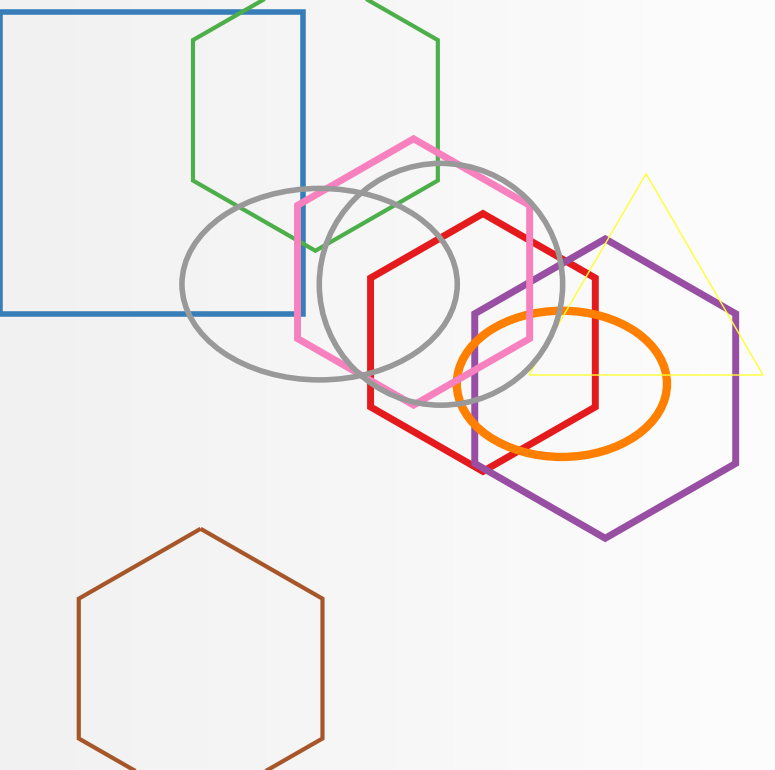[{"shape": "hexagon", "thickness": 2.5, "radius": 0.84, "center": [0.623, 0.555]}, {"shape": "square", "thickness": 2, "radius": 0.98, "center": [0.196, 0.788]}, {"shape": "hexagon", "thickness": 1.5, "radius": 0.91, "center": [0.407, 0.857]}, {"shape": "hexagon", "thickness": 2.5, "radius": 0.97, "center": [0.781, 0.495]}, {"shape": "oval", "thickness": 3, "radius": 0.68, "center": [0.725, 0.501]}, {"shape": "triangle", "thickness": 0.5, "radius": 0.87, "center": [0.834, 0.6]}, {"shape": "hexagon", "thickness": 1.5, "radius": 0.91, "center": [0.259, 0.132]}, {"shape": "hexagon", "thickness": 2.5, "radius": 0.86, "center": [0.534, 0.647]}, {"shape": "oval", "thickness": 2, "radius": 0.89, "center": [0.412, 0.631]}, {"shape": "circle", "thickness": 2, "radius": 0.79, "center": [0.569, 0.631]}]